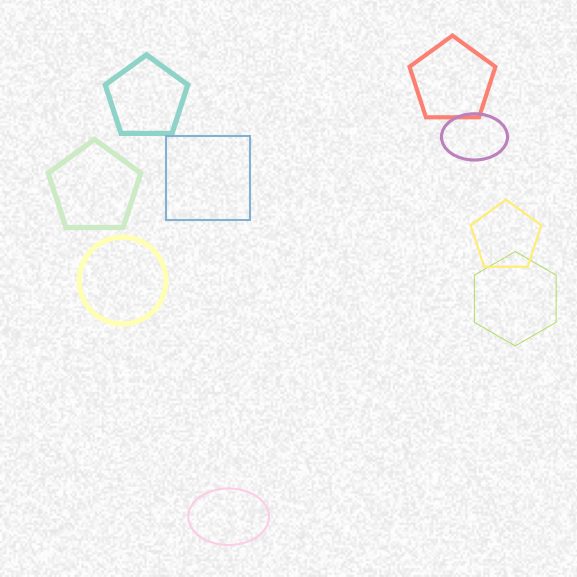[{"shape": "pentagon", "thickness": 2.5, "radius": 0.38, "center": [0.254, 0.829]}, {"shape": "circle", "thickness": 2.5, "radius": 0.38, "center": [0.212, 0.513]}, {"shape": "pentagon", "thickness": 2, "radius": 0.39, "center": [0.784, 0.859]}, {"shape": "square", "thickness": 1, "radius": 0.36, "center": [0.36, 0.69]}, {"shape": "hexagon", "thickness": 0.5, "radius": 0.41, "center": [0.892, 0.482]}, {"shape": "oval", "thickness": 1, "radius": 0.35, "center": [0.396, 0.104]}, {"shape": "oval", "thickness": 1.5, "radius": 0.29, "center": [0.822, 0.762]}, {"shape": "pentagon", "thickness": 2.5, "radius": 0.42, "center": [0.164, 0.673]}, {"shape": "pentagon", "thickness": 1, "radius": 0.32, "center": [0.876, 0.589]}]